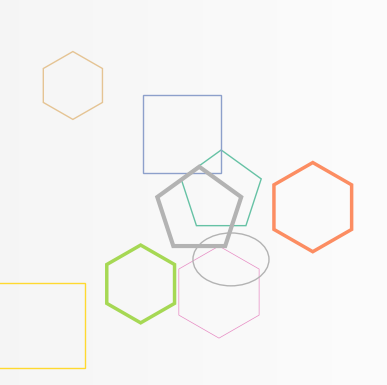[{"shape": "pentagon", "thickness": 1, "radius": 0.54, "center": [0.571, 0.502]}, {"shape": "hexagon", "thickness": 2.5, "radius": 0.58, "center": [0.807, 0.462]}, {"shape": "square", "thickness": 1, "radius": 0.51, "center": [0.47, 0.652]}, {"shape": "hexagon", "thickness": 0.5, "radius": 0.6, "center": [0.565, 0.241]}, {"shape": "hexagon", "thickness": 2.5, "radius": 0.5, "center": [0.363, 0.262]}, {"shape": "square", "thickness": 1, "radius": 0.55, "center": [0.108, 0.154]}, {"shape": "hexagon", "thickness": 1, "radius": 0.44, "center": [0.188, 0.778]}, {"shape": "oval", "thickness": 1, "radius": 0.49, "center": [0.596, 0.326]}, {"shape": "pentagon", "thickness": 3, "radius": 0.57, "center": [0.514, 0.453]}]